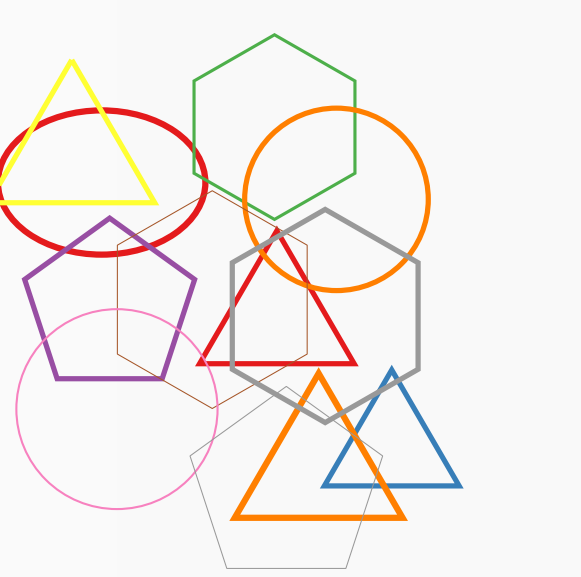[{"shape": "oval", "thickness": 3, "radius": 0.89, "center": [0.175, 0.683]}, {"shape": "triangle", "thickness": 2.5, "radius": 0.77, "center": [0.476, 0.446]}, {"shape": "triangle", "thickness": 2.5, "radius": 0.67, "center": [0.674, 0.225]}, {"shape": "hexagon", "thickness": 1.5, "radius": 0.8, "center": [0.472, 0.779]}, {"shape": "pentagon", "thickness": 2.5, "radius": 0.77, "center": [0.189, 0.468]}, {"shape": "circle", "thickness": 2.5, "radius": 0.79, "center": [0.579, 0.654]}, {"shape": "triangle", "thickness": 3, "radius": 0.83, "center": [0.548, 0.186]}, {"shape": "triangle", "thickness": 2.5, "radius": 0.82, "center": [0.123, 0.73]}, {"shape": "hexagon", "thickness": 0.5, "radius": 0.94, "center": [0.365, 0.48]}, {"shape": "circle", "thickness": 1, "radius": 0.87, "center": [0.201, 0.291]}, {"shape": "pentagon", "thickness": 0.5, "radius": 0.87, "center": [0.493, 0.156]}, {"shape": "hexagon", "thickness": 2.5, "radius": 0.92, "center": [0.559, 0.452]}]